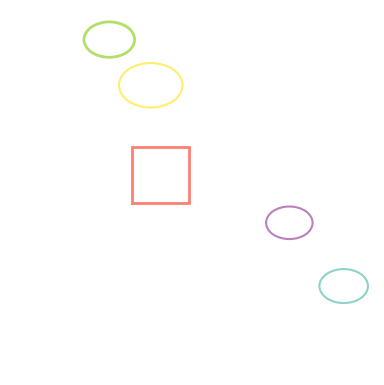[{"shape": "oval", "thickness": 1.5, "radius": 0.32, "center": [0.893, 0.257]}, {"shape": "square", "thickness": 2, "radius": 0.37, "center": [0.417, 0.546]}, {"shape": "oval", "thickness": 2, "radius": 0.33, "center": [0.284, 0.897]}, {"shape": "oval", "thickness": 1.5, "radius": 0.3, "center": [0.752, 0.421]}, {"shape": "oval", "thickness": 1.5, "radius": 0.41, "center": [0.392, 0.779]}]